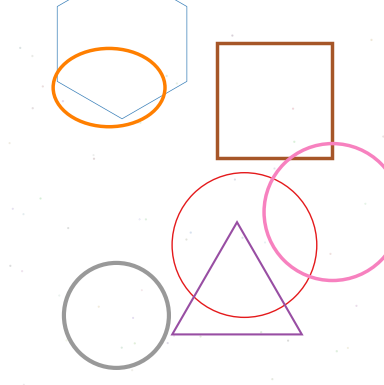[{"shape": "circle", "thickness": 1, "radius": 0.94, "center": [0.635, 0.364]}, {"shape": "hexagon", "thickness": 0.5, "radius": 0.97, "center": [0.317, 0.886]}, {"shape": "triangle", "thickness": 1.5, "radius": 0.97, "center": [0.616, 0.229]}, {"shape": "oval", "thickness": 2.5, "radius": 0.73, "center": [0.283, 0.773]}, {"shape": "square", "thickness": 2.5, "radius": 0.75, "center": [0.714, 0.739]}, {"shape": "circle", "thickness": 2.5, "radius": 0.89, "center": [0.864, 0.449]}, {"shape": "circle", "thickness": 3, "radius": 0.68, "center": [0.302, 0.181]}]